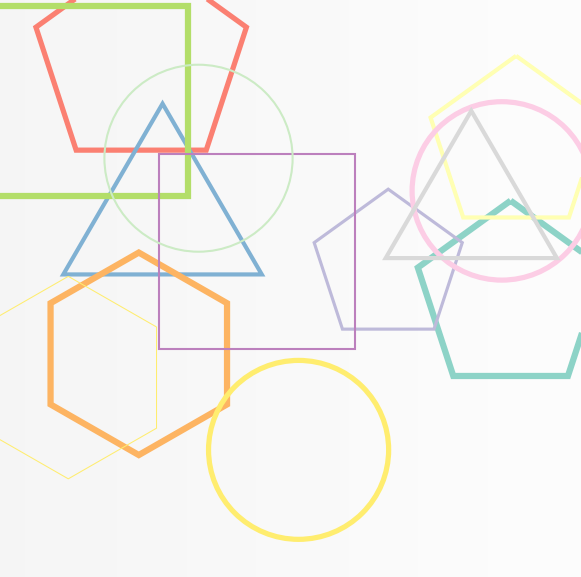[{"shape": "pentagon", "thickness": 3, "radius": 0.84, "center": [0.878, 0.484]}, {"shape": "pentagon", "thickness": 2, "radius": 0.77, "center": [0.888, 0.748]}, {"shape": "pentagon", "thickness": 1.5, "radius": 0.67, "center": [0.668, 0.538]}, {"shape": "pentagon", "thickness": 2.5, "radius": 0.95, "center": [0.243, 0.893]}, {"shape": "triangle", "thickness": 2, "radius": 0.99, "center": [0.28, 0.622]}, {"shape": "hexagon", "thickness": 3, "radius": 0.88, "center": [0.239, 0.387]}, {"shape": "square", "thickness": 3, "radius": 0.82, "center": [0.158, 0.824]}, {"shape": "circle", "thickness": 2.5, "radius": 0.77, "center": [0.863, 0.669]}, {"shape": "triangle", "thickness": 2, "radius": 0.85, "center": [0.811, 0.637]}, {"shape": "square", "thickness": 1, "radius": 0.84, "center": [0.442, 0.563]}, {"shape": "circle", "thickness": 1, "radius": 0.81, "center": [0.342, 0.725]}, {"shape": "circle", "thickness": 2.5, "radius": 0.77, "center": [0.514, 0.22]}, {"shape": "hexagon", "thickness": 0.5, "radius": 0.88, "center": [0.117, 0.345]}]